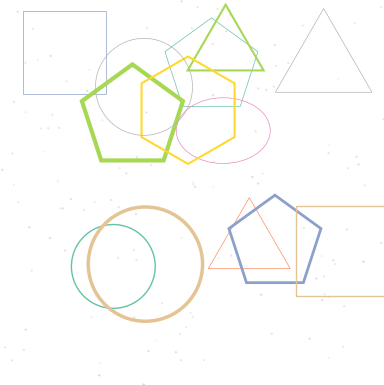[{"shape": "pentagon", "thickness": 0.5, "radius": 0.64, "center": [0.549, 0.826]}, {"shape": "circle", "thickness": 1, "radius": 0.54, "center": [0.294, 0.308]}, {"shape": "triangle", "thickness": 0.5, "radius": 0.61, "center": [0.647, 0.364]}, {"shape": "pentagon", "thickness": 2, "radius": 0.63, "center": [0.714, 0.367]}, {"shape": "square", "thickness": 0.5, "radius": 0.54, "center": [0.166, 0.864]}, {"shape": "oval", "thickness": 0.5, "radius": 0.61, "center": [0.58, 0.661]}, {"shape": "triangle", "thickness": 1.5, "radius": 0.57, "center": [0.586, 0.874]}, {"shape": "pentagon", "thickness": 3, "radius": 0.69, "center": [0.344, 0.695]}, {"shape": "hexagon", "thickness": 1.5, "radius": 0.7, "center": [0.488, 0.714]}, {"shape": "circle", "thickness": 2.5, "radius": 0.74, "center": [0.378, 0.314]}, {"shape": "square", "thickness": 1, "radius": 0.59, "center": [0.887, 0.348]}, {"shape": "triangle", "thickness": 0.5, "radius": 0.72, "center": [0.841, 0.833]}, {"shape": "circle", "thickness": 0.5, "radius": 0.63, "center": [0.374, 0.774]}]